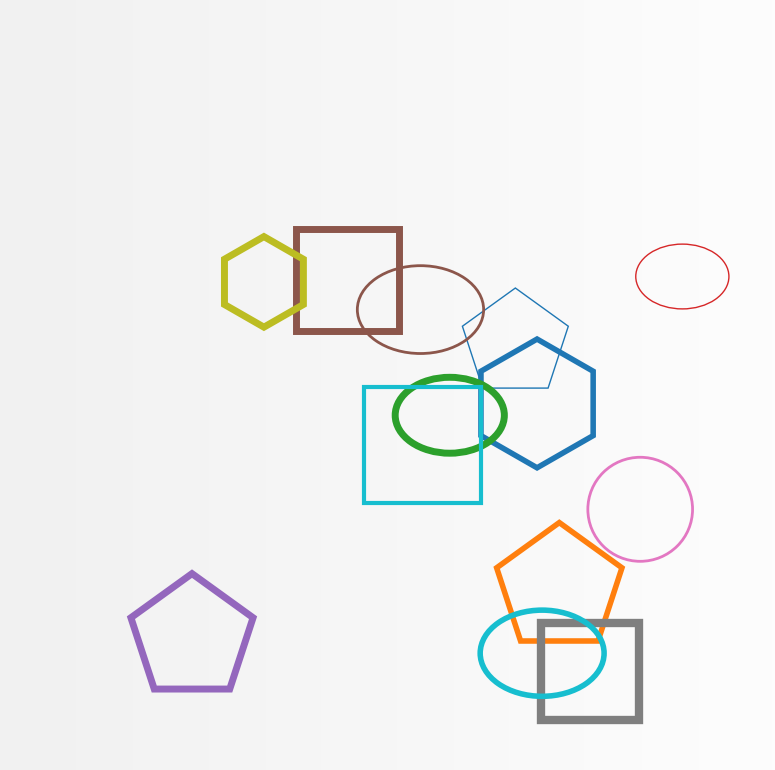[{"shape": "hexagon", "thickness": 2, "radius": 0.42, "center": [0.693, 0.476]}, {"shape": "pentagon", "thickness": 0.5, "radius": 0.36, "center": [0.665, 0.554]}, {"shape": "pentagon", "thickness": 2, "radius": 0.43, "center": [0.722, 0.236]}, {"shape": "oval", "thickness": 2.5, "radius": 0.35, "center": [0.58, 0.461]}, {"shape": "oval", "thickness": 0.5, "radius": 0.3, "center": [0.88, 0.641]}, {"shape": "pentagon", "thickness": 2.5, "radius": 0.41, "center": [0.248, 0.172]}, {"shape": "square", "thickness": 2.5, "radius": 0.33, "center": [0.448, 0.636]}, {"shape": "oval", "thickness": 1, "radius": 0.41, "center": [0.543, 0.598]}, {"shape": "circle", "thickness": 1, "radius": 0.34, "center": [0.826, 0.339]}, {"shape": "square", "thickness": 3, "radius": 0.32, "center": [0.761, 0.128]}, {"shape": "hexagon", "thickness": 2.5, "radius": 0.29, "center": [0.341, 0.634]}, {"shape": "square", "thickness": 1.5, "radius": 0.38, "center": [0.545, 0.422]}, {"shape": "oval", "thickness": 2, "radius": 0.4, "center": [0.7, 0.152]}]